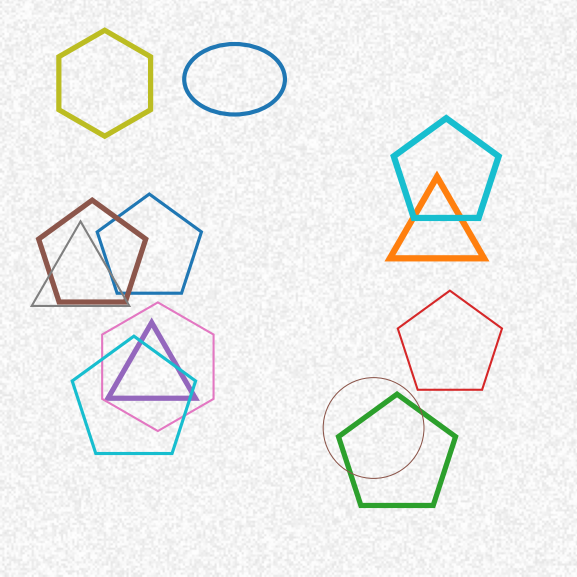[{"shape": "oval", "thickness": 2, "radius": 0.44, "center": [0.406, 0.862]}, {"shape": "pentagon", "thickness": 1.5, "radius": 0.47, "center": [0.259, 0.568]}, {"shape": "triangle", "thickness": 3, "radius": 0.47, "center": [0.757, 0.599]}, {"shape": "pentagon", "thickness": 2.5, "radius": 0.53, "center": [0.688, 0.21]}, {"shape": "pentagon", "thickness": 1, "radius": 0.47, "center": [0.779, 0.401]}, {"shape": "triangle", "thickness": 2.5, "radius": 0.44, "center": [0.263, 0.353]}, {"shape": "circle", "thickness": 0.5, "radius": 0.44, "center": [0.647, 0.258]}, {"shape": "pentagon", "thickness": 2.5, "radius": 0.49, "center": [0.16, 0.555]}, {"shape": "hexagon", "thickness": 1, "radius": 0.56, "center": [0.273, 0.364]}, {"shape": "triangle", "thickness": 1, "radius": 0.49, "center": [0.139, 0.518]}, {"shape": "hexagon", "thickness": 2.5, "radius": 0.46, "center": [0.181, 0.855]}, {"shape": "pentagon", "thickness": 1.5, "radius": 0.56, "center": [0.232, 0.305]}, {"shape": "pentagon", "thickness": 3, "radius": 0.48, "center": [0.773, 0.699]}]